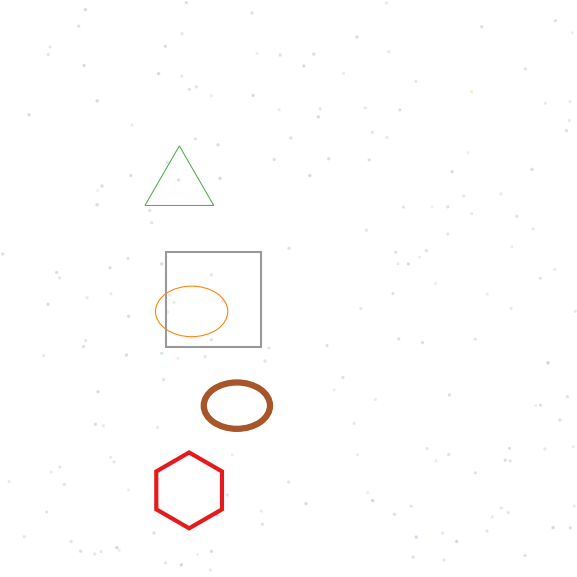[{"shape": "hexagon", "thickness": 2, "radius": 0.33, "center": [0.328, 0.15]}, {"shape": "triangle", "thickness": 0.5, "radius": 0.34, "center": [0.311, 0.678]}, {"shape": "oval", "thickness": 0.5, "radius": 0.31, "center": [0.332, 0.46]}, {"shape": "oval", "thickness": 3, "radius": 0.29, "center": [0.41, 0.297]}, {"shape": "square", "thickness": 1, "radius": 0.41, "center": [0.37, 0.48]}]